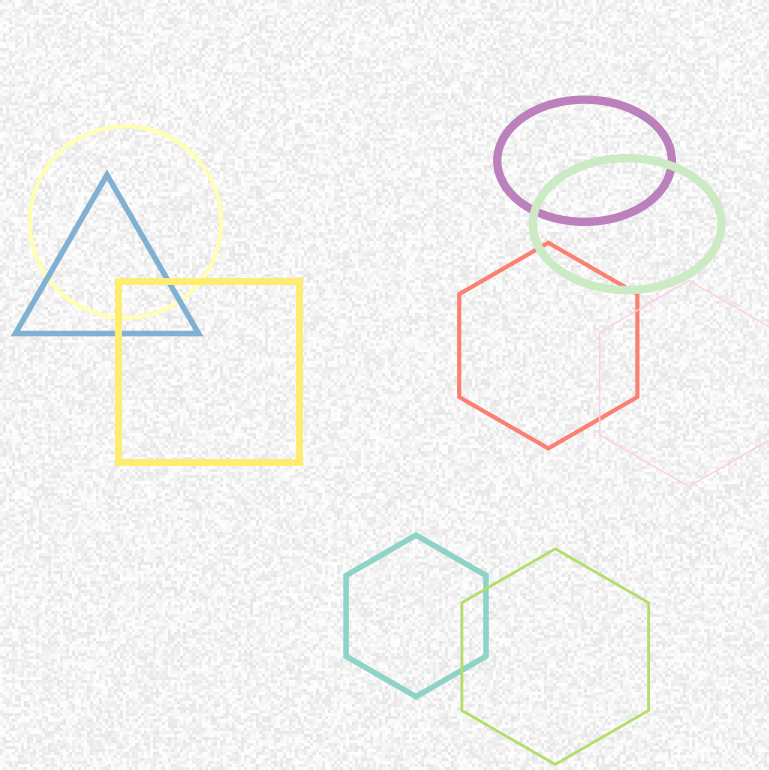[{"shape": "hexagon", "thickness": 2, "radius": 0.52, "center": [0.54, 0.2]}, {"shape": "circle", "thickness": 1.5, "radius": 0.62, "center": [0.163, 0.712]}, {"shape": "hexagon", "thickness": 1.5, "radius": 0.67, "center": [0.712, 0.551]}, {"shape": "triangle", "thickness": 2, "radius": 0.69, "center": [0.139, 0.636]}, {"shape": "hexagon", "thickness": 1, "radius": 0.7, "center": [0.721, 0.147]}, {"shape": "hexagon", "thickness": 0.5, "radius": 0.67, "center": [0.895, 0.502]}, {"shape": "oval", "thickness": 3, "radius": 0.57, "center": [0.759, 0.791]}, {"shape": "oval", "thickness": 3, "radius": 0.61, "center": [0.814, 0.709]}, {"shape": "square", "thickness": 2.5, "radius": 0.59, "center": [0.271, 0.517]}]